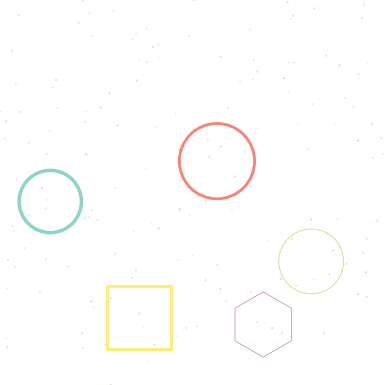[{"shape": "circle", "thickness": 2.5, "radius": 0.4, "center": [0.131, 0.477]}, {"shape": "circle", "thickness": 2, "radius": 0.49, "center": [0.564, 0.581]}, {"shape": "circle", "thickness": 0.5, "radius": 0.42, "center": [0.808, 0.321]}, {"shape": "hexagon", "thickness": 0.5, "radius": 0.42, "center": [0.684, 0.157]}, {"shape": "square", "thickness": 2, "radius": 0.41, "center": [0.361, 0.175]}]